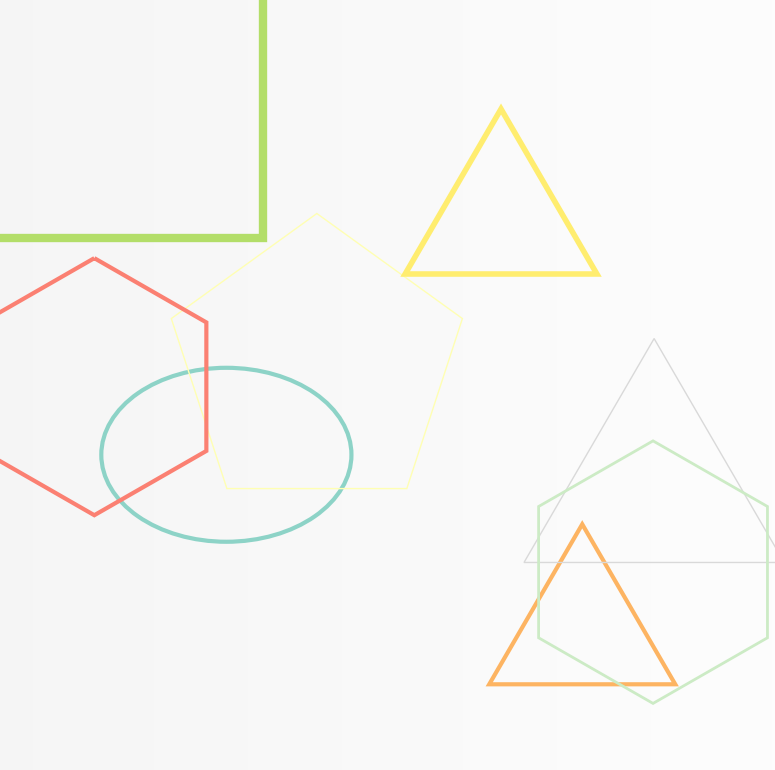[{"shape": "oval", "thickness": 1.5, "radius": 0.81, "center": [0.292, 0.409]}, {"shape": "pentagon", "thickness": 0.5, "radius": 0.99, "center": [0.409, 0.525]}, {"shape": "hexagon", "thickness": 1.5, "radius": 0.83, "center": [0.122, 0.498]}, {"shape": "triangle", "thickness": 1.5, "radius": 0.69, "center": [0.751, 0.181]}, {"shape": "square", "thickness": 3, "radius": 0.89, "center": [0.16, 0.869]}, {"shape": "triangle", "thickness": 0.5, "radius": 0.97, "center": [0.844, 0.366]}, {"shape": "hexagon", "thickness": 1, "radius": 0.85, "center": [0.843, 0.257]}, {"shape": "triangle", "thickness": 2, "radius": 0.71, "center": [0.646, 0.716]}]